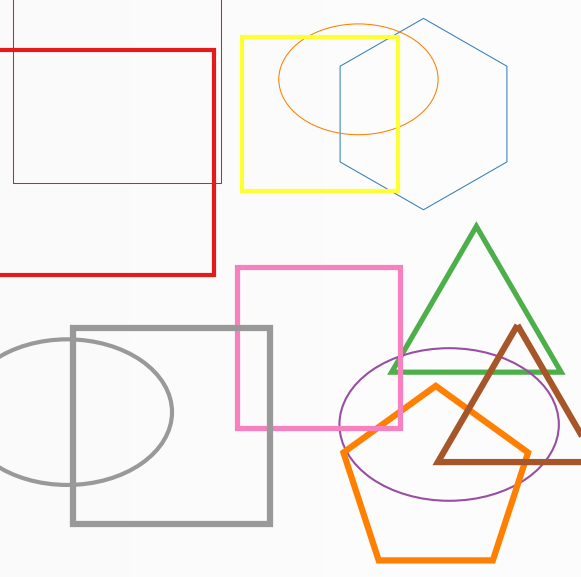[{"shape": "square", "thickness": 2, "radius": 0.98, "center": [0.174, 0.717]}, {"shape": "square", "thickness": 0.5, "radius": 0.9, "center": [0.201, 0.861]}, {"shape": "hexagon", "thickness": 0.5, "radius": 0.83, "center": [0.729, 0.802]}, {"shape": "triangle", "thickness": 2.5, "radius": 0.84, "center": [0.82, 0.439]}, {"shape": "oval", "thickness": 1, "radius": 0.94, "center": [0.773, 0.264]}, {"shape": "pentagon", "thickness": 3, "radius": 0.84, "center": [0.75, 0.164]}, {"shape": "oval", "thickness": 0.5, "radius": 0.69, "center": [0.617, 0.862]}, {"shape": "square", "thickness": 2, "radius": 0.67, "center": [0.551, 0.801]}, {"shape": "triangle", "thickness": 3, "radius": 0.79, "center": [0.89, 0.278]}, {"shape": "square", "thickness": 2.5, "radius": 0.7, "center": [0.548, 0.397]}, {"shape": "oval", "thickness": 2, "radius": 0.9, "center": [0.116, 0.285]}, {"shape": "square", "thickness": 3, "radius": 0.85, "center": [0.295, 0.262]}]